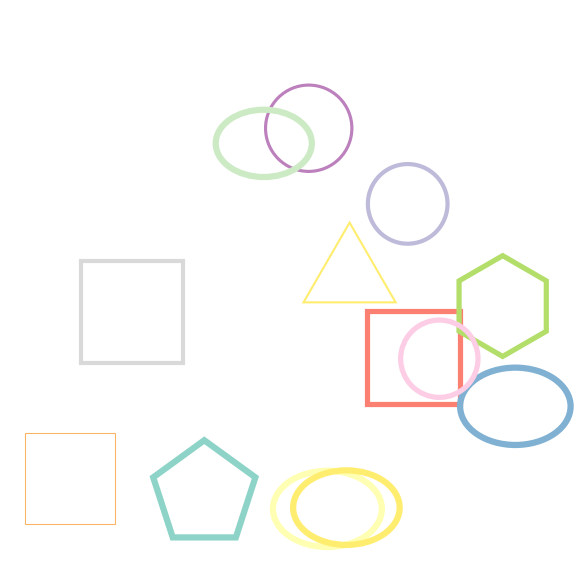[{"shape": "pentagon", "thickness": 3, "radius": 0.47, "center": [0.354, 0.144]}, {"shape": "oval", "thickness": 3, "radius": 0.47, "center": [0.567, 0.118]}, {"shape": "circle", "thickness": 2, "radius": 0.34, "center": [0.706, 0.646]}, {"shape": "square", "thickness": 2.5, "radius": 0.4, "center": [0.717, 0.38]}, {"shape": "oval", "thickness": 3, "radius": 0.48, "center": [0.892, 0.296]}, {"shape": "square", "thickness": 0.5, "radius": 0.39, "center": [0.121, 0.171]}, {"shape": "hexagon", "thickness": 2.5, "radius": 0.44, "center": [0.87, 0.469]}, {"shape": "circle", "thickness": 2.5, "radius": 0.33, "center": [0.761, 0.378]}, {"shape": "square", "thickness": 2, "radius": 0.44, "center": [0.228, 0.459]}, {"shape": "circle", "thickness": 1.5, "radius": 0.37, "center": [0.535, 0.777]}, {"shape": "oval", "thickness": 3, "radius": 0.42, "center": [0.457, 0.751]}, {"shape": "oval", "thickness": 3, "radius": 0.46, "center": [0.6, 0.12]}, {"shape": "triangle", "thickness": 1, "radius": 0.46, "center": [0.605, 0.522]}]